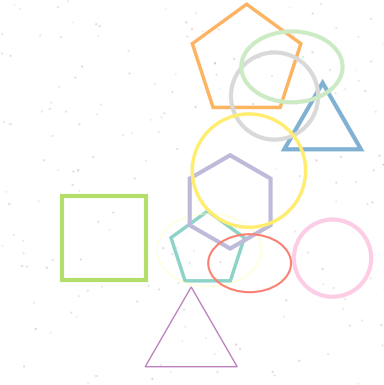[{"shape": "pentagon", "thickness": 2.5, "radius": 0.5, "center": [0.539, 0.352]}, {"shape": "oval", "thickness": 0.5, "radius": 0.68, "center": [0.543, 0.35]}, {"shape": "hexagon", "thickness": 3, "radius": 0.61, "center": [0.598, 0.476]}, {"shape": "oval", "thickness": 1.5, "radius": 0.54, "center": [0.648, 0.316]}, {"shape": "triangle", "thickness": 3, "radius": 0.58, "center": [0.838, 0.67]}, {"shape": "pentagon", "thickness": 2.5, "radius": 0.74, "center": [0.641, 0.841]}, {"shape": "square", "thickness": 3, "radius": 0.55, "center": [0.27, 0.383]}, {"shape": "circle", "thickness": 3, "radius": 0.5, "center": [0.864, 0.329]}, {"shape": "circle", "thickness": 3, "radius": 0.57, "center": [0.713, 0.751]}, {"shape": "triangle", "thickness": 1, "radius": 0.69, "center": [0.497, 0.117]}, {"shape": "oval", "thickness": 3, "radius": 0.66, "center": [0.758, 0.826]}, {"shape": "circle", "thickness": 2.5, "radius": 0.74, "center": [0.647, 0.557]}]